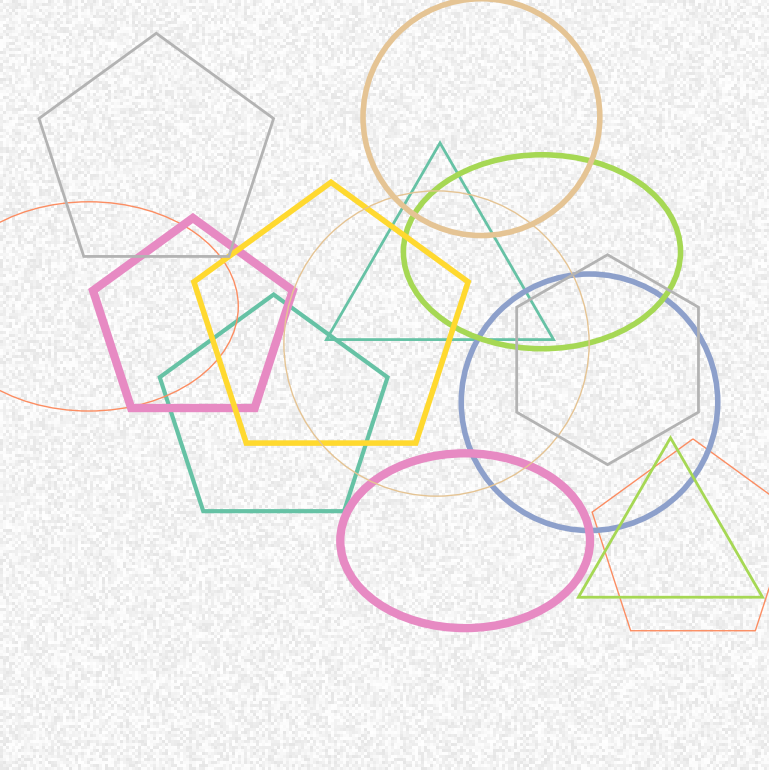[{"shape": "pentagon", "thickness": 1.5, "radius": 0.78, "center": [0.355, 0.462]}, {"shape": "triangle", "thickness": 1, "radius": 0.85, "center": [0.571, 0.644]}, {"shape": "pentagon", "thickness": 0.5, "radius": 0.69, "center": [0.9, 0.292]}, {"shape": "oval", "thickness": 0.5, "radius": 0.97, "center": [0.115, 0.602]}, {"shape": "circle", "thickness": 2, "radius": 0.83, "center": [0.766, 0.478]}, {"shape": "oval", "thickness": 3, "radius": 0.81, "center": [0.604, 0.298]}, {"shape": "pentagon", "thickness": 3, "radius": 0.68, "center": [0.251, 0.58]}, {"shape": "oval", "thickness": 2, "radius": 0.9, "center": [0.704, 0.673]}, {"shape": "triangle", "thickness": 1, "radius": 0.69, "center": [0.871, 0.293]}, {"shape": "pentagon", "thickness": 2, "radius": 0.94, "center": [0.43, 0.576]}, {"shape": "circle", "thickness": 0.5, "radius": 0.99, "center": [0.567, 0.554]}, {"shape": "circle", "thickness": 2, "radius": 0.77, "center": [0.625, 0.848]}, {"shape": "pentagon", "thickness": 1, "radius": 0.8, "center": [0.203, 0.797]}, {"shape": "hexagon", "thickness": 1, "radius": 0.68, "center": [0.789, 0.533]}]